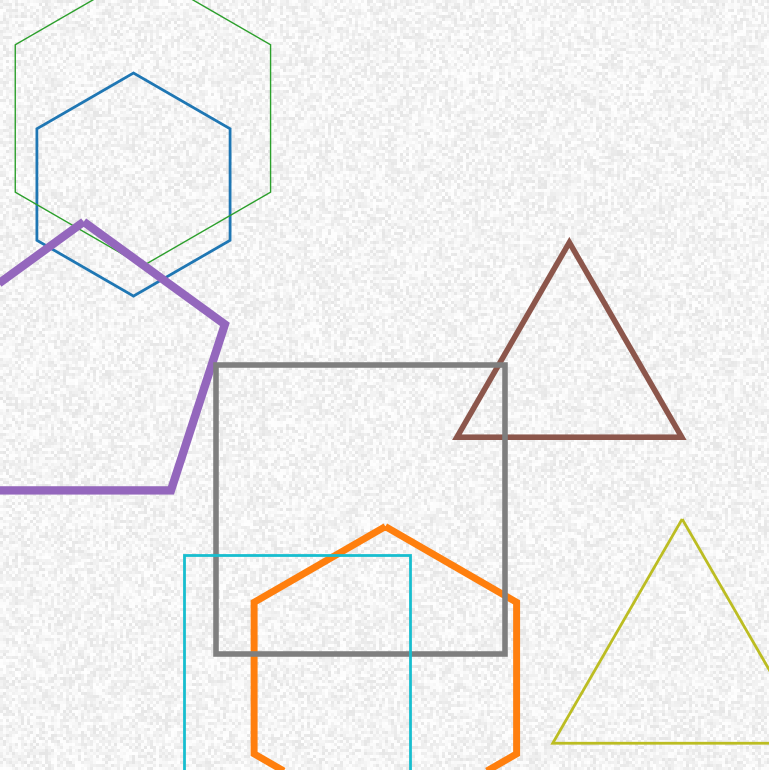[{"shape": "hexagon", "thickness": 1, "radius": 0.72, "center": [0.173, 0.76]}, {"shape": "hexagon", "thickness": 2.5, "radius": 0.98, "center": [0.5, 0.119]}, {"shape": "hexagon", "thickness": 0.5, "radius": 0.96, "center": [0.186, 0.846]}, {"shape": "pentagon", "thickness": 3, "radius": 0.96, "center": [0.109, 0.519]}, {"shape": "triangle", "thickness": 2, "radius": 0.84, "center": [0.739, 0.516]}, {"shape": "square", "thickness": 2, "radius": 0.94, "center": [0.468, 0.338]}, {"shape": "triangle", "thickness": 1, "radius": 0.97, "center": [0.886, 0.132]}, {"shape": "square", "thickness": 1, "radius": 0.73, "center": [0.386, 0.133]}]